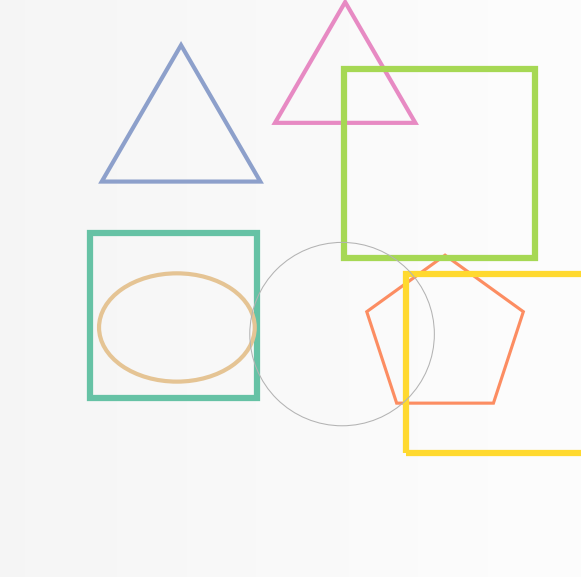[{"shape": "square", "thickness": 3, "radius": 0.72, "center": [0.299, 0.453]}, {"shape": "pentagon", "thickness": 1.5, "radius": 0.71, "center": [0.766, 0.416]}, {"shape": "triangle", "thickness": 2, "radius": 0.79, "center": [0.311, 0.763]}, {"shape": "triangle", "thickness": 2, "radius": 0.7, "center": [0.594, 0.856]}, {"shape": "square", "thickness": 3, "radius": 0.82, "center": [0.756, 0.716]}, {"shape": "square", "thickness": 3, "radius": 0.78, "center": [0.854, 0.37]}, {"shape": "oval", "thickness": 2, "radius": 0.67, "center": [0.304, 0.432]}, {"shape": "circle", "thickness": 0.5, "radius": 0.79, "center": [0.589, 0.421]}]